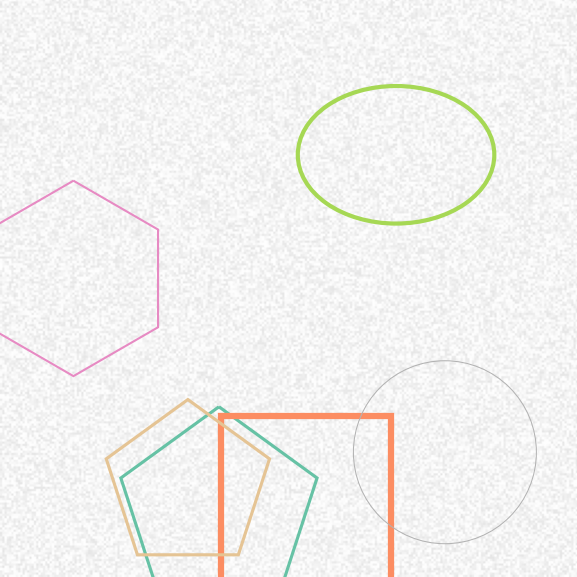[{"shape": "pentagon", "thickness": 1.5, "radius": 0.89, "center": [0.379, 0.116]}, {"shape": "square", "thickness": 3, "radius": 0.74, "center": [0.53, 0.131]}, {"shape": "hexagon", "thickness": 1, "radius": 0.85, "center": [0.127, 0.517]}, {"shape": "oval", "thickness": 2, "radius": 0.85, "center": [0.686, 0.731]}, {"shape": "pentagon", "thickness": 1.5, "radius": 0.74, "center": [0.325, 0.159]}, {"shape": "circle", "thickness": 0.5, "radius": 0.79, "center": [0.77, 0.216]}]